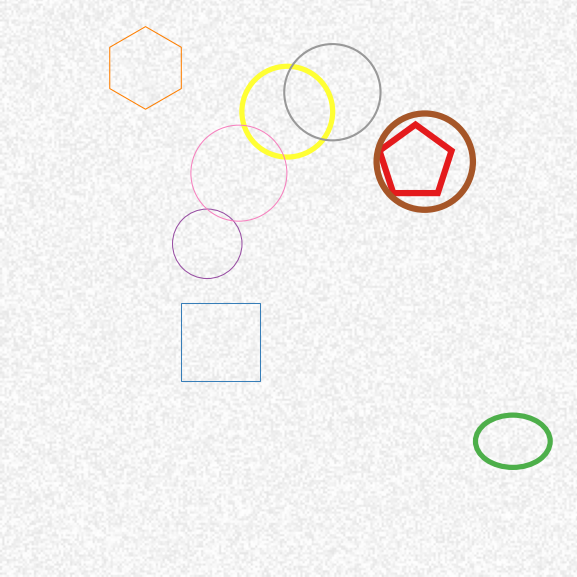[{"shape": "pentagon", "thickness": 3, "radius": 0.33, "center": [0.72, 0.718]}, {"shape": "square", "thickness": 0.5, "radius": 0.34, "center": [0.381, 0.407]}, {"shape": "oval", "thickness": 2.5, "radius": 0.32, "center": [0.888, 0.235]}, {"shape": "circle", "thickness": 0.5, "radius": 0.3, "center": [0.359, 0.577]}, {"shape": "hexagon", "thickness": 0.5, "radius": 0.36, "center": [0.252, 0.882]}, {"shape": "circle", "thickness": 2.5, "radius": 0.39, "center": [0.497, 0.806]}, {"shape": "circle", "thickness": 3, "radius": 0.42, "center": [0.735, 0.719]}, {"shape": "circle", "thickness": 0.5, "radius": 0.42, "center": [0.414, 0.699]}, {"shape": "circle", "thickness": 1, "radius": 0.42, "center": [0.576, 0.839]}]